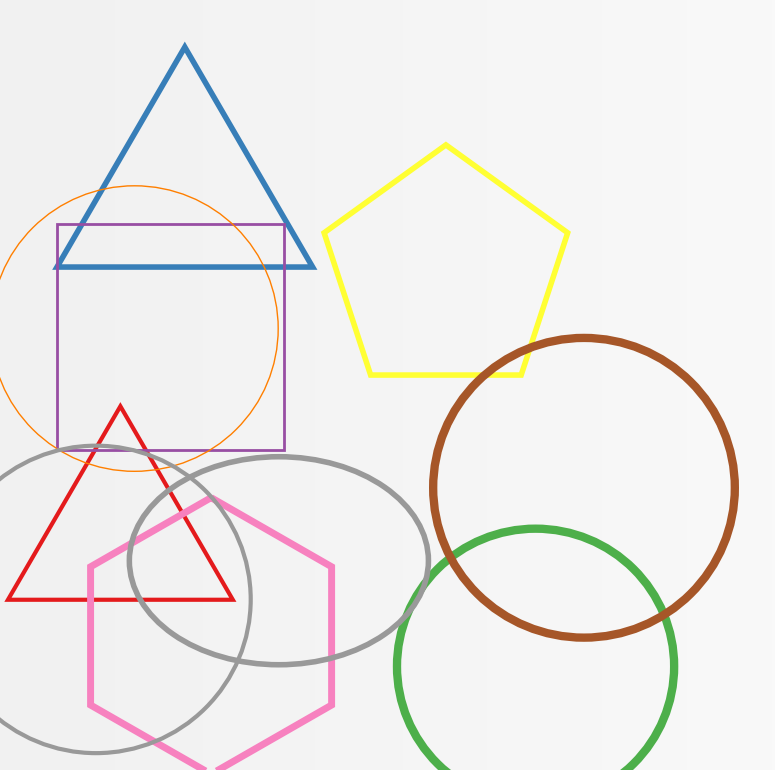[{"shape": "triangle", "thickness": 1.5, "radius": 0.84, "center": [0.155, 0.305]}, {"shape": "triangle", "thickness": 2, "radius": 0.95, "center": [0.238, 0.748]}, {"shape": "circle", "thickness": 3, "radius": 0.89, "center": [0.691, 0.135]}, {"shape": "square", "thickness": 1, "radius": 0.73, "center": [0.22, 0.563]}, {"shape": "circle", "thickness": 0.5, "radius": 0.93, "center": [0.174, 0.573]}, {"shape": "pentagon", "thickness": 2, "radius": 0.83, "center": [0.575, 0.647]}, {"shape": "circle", "thickness": 3, "radius": 0.97, "center": [0.754, 0.367]}, {"shape": "hexagon", "thickness": 2.5, "radius": 0.9, "center": [0.272, 0.174]}, {"shape": "oval", "thickness": 2, "radius": 0.96, "center": [0.36, 0.272]}, {"shape": "circle", "thickness": 1.5, "radius": 1.0, "center": [0.124, 0.222]}]